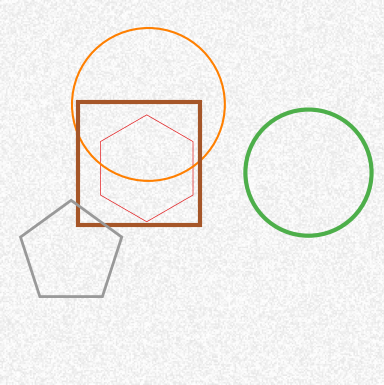[{"shape": "hexagon", "thickness": 0.5, "radius": 0.69, "center": [0.381, 0.563]}, {"shape": "circle", "thickness": 3, "radius": 0.82, "center": [0.801, 0.552]}, {"shape": "circle", "thickness": 1.5, "radius": 0.99, "center": [0.385, 0.729]}, {"shape": "square", "thickness": 3, "radius": 0.8, "center": [0.362, 0.575]}, {"shape": "pentagon", "thickness": 2, "radius": 0.69, "center": [0.185, 0.341]}]